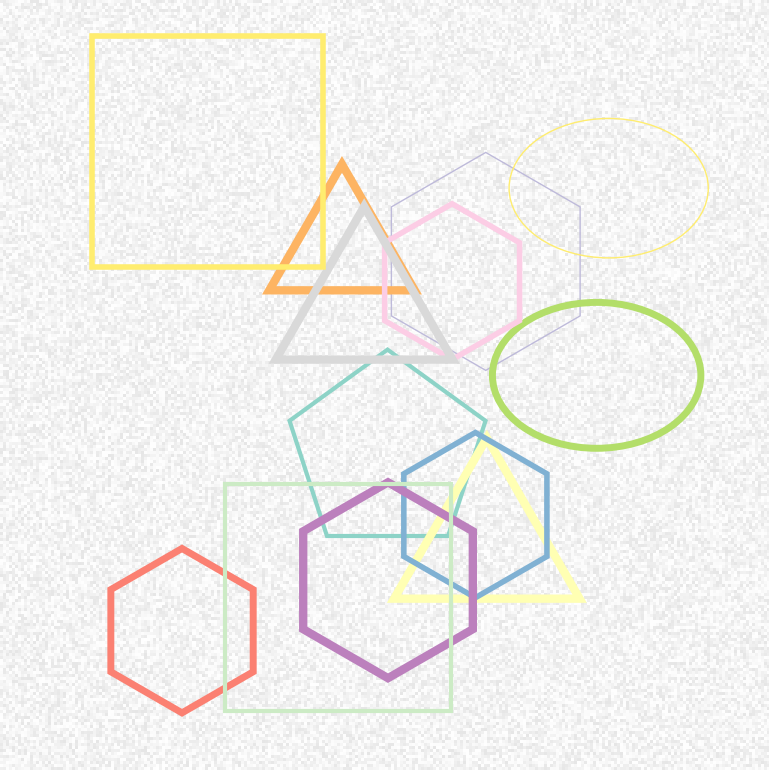[{"shape": "pentagon", "thickness": 1.5, "radius": 0.67, "center": [0.503, 0.412]}, {"shape": "triangle", "thickness": 3, "radius": 0.7, "center": [0.632, 0.292]}, {"shape": "hexagon", "thickness": 0.5, "radius": 0.71, "center": [0.631, 0.661]}, {"shape": "hexagon", "thickness": 2.5, "radius": 0.53, "center": [0.236, 0.181]}, {"shape": "hexagon", "thickness": 2, "radius": 0.54, "center": [0.617, 0.331]}, {"shape": "triangle", "thickness": 3, "radius": 0.55, "center": [0.444, 0.677]}, {"shape": "oval", "thickness": 2.5, "radius": 0.68, "center": [0.775, 0.513]}, {"shape": "hexagon", "thickness": 2, "radius": 0.51, "center": [0.587, 0.634]}, {"shape": "triangle", "thickness": 3, "radius": 0.66, "center": [0.473, 0.599]}, {"shape": "hexagon", "thickness": 3, "radius": 0.64, "center": [0.504, 0.246]}, {"shape": "square", "thickness": 1.5, "radius": 0.74, "center": [0.439, 0.224]}, {"shape": "square", "thickness": 2, "radius": 0.75, "center": [0.269, 0.803]}, {"shape": "oval", "thickness": 0.5, "radius": 0.65, "center": [0.79, 0.756]}]